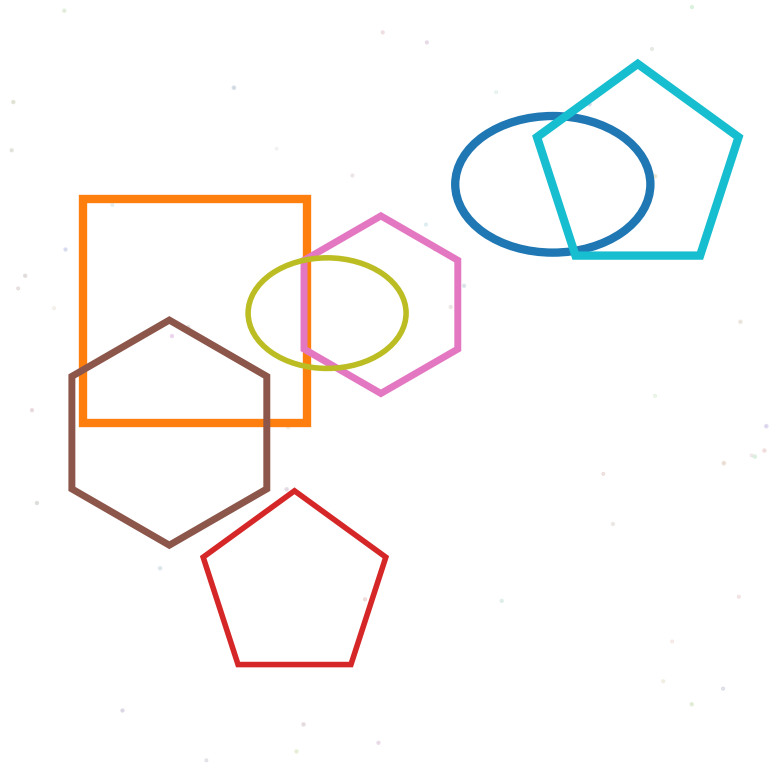[{"shape": "oval", "thickness": 3, "radius": 0.63, "center": [0.718, 0.761]}, {"shape": "square", "thickness": 3, "radius": 0.73, "center": [0.253, 0.596]}, {"shape": "pentagon", "thickness": 2, "radius": 0.62, "center": [0.382, 0.238]}, {"shape": "hexagon", "thickness": 2.5, "radius": 0.73, "center": [0.22, 0.438]}, {"shape": "hexagon", "thickness": 2.5, "radius": 0.58, "center": [0.495, 0.604]}, {"shape": "oval", "thickness": 2, "radius": 0.51, "center": [0.425, 0.593]}, {"shape": "pentagon", "thickness": 3, "radius": 0.69, "center": [0.828, 0.779]}]